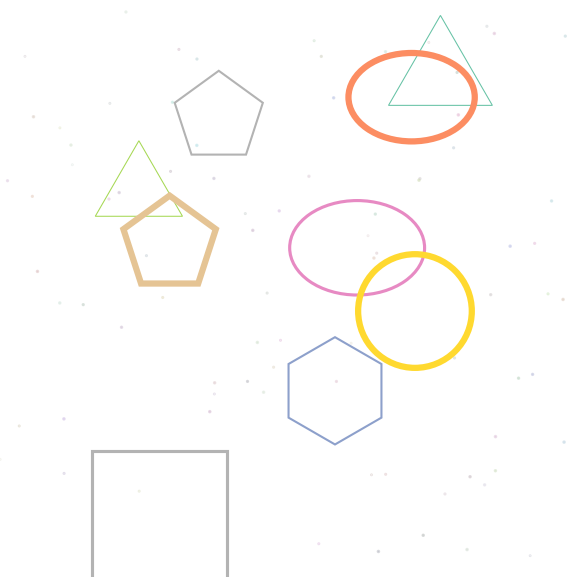[{"shape": "triangle", "thickness": 0.5, "radius": 0.52, "center": [0.763, 0.869]}, {"shape": "oval", "thickness": 3, "radius": 0.55, "center": [0.713, 0.831]}, {"shape": "hexagon", "thickness": 1, "radius": 0.46, "center": [0.58, 0.322]}, {"shape": "oval", "thickness": 1.5, "radius": 0.58, "center": [0.618, 0.57]}, {"shape": "triangle", "thickness": 0.5, "radius": 0.44, "center": [0.24, 0.668]}, {"shape": "circle", "thickness": 3, "radius": 0.49, "center": [0.719, 0.461]}, {"shape": "pentagon", "thickness": 3, "radius": 0.42, "center": [0.294, 0.576]}, {"shape": "square", "thickness": 1.5, "radius": 0.59, "center": [0.277, 0.101]}, {"shape": "pentagon", "thickness": 1, "radius": 0.4, "center": [0.379, 0.796]}]